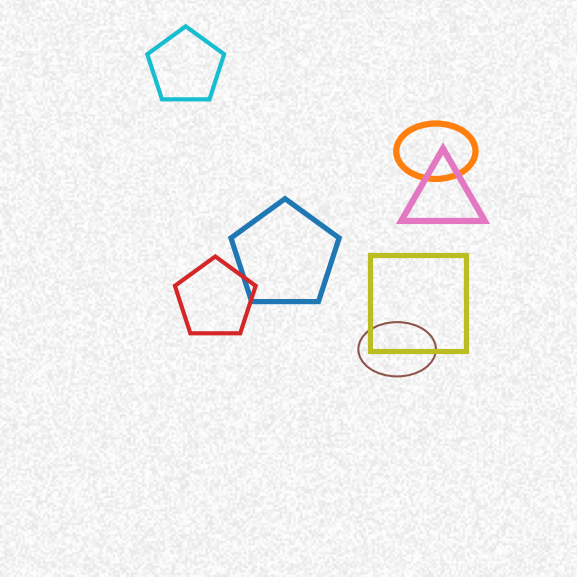[{"shape": "pentagon", "thickness": 2.5, "radius": 0.49, "center": [0.494, 0.557]}, {"shape": "oval", "thickness": 3, "radius": 0.34, "center": [0.755, 0.737]}, {"shape": "pentagon", "thickness": 2, "radius": 0.37, "center": [0.373, 0.481]}, {"shape": "oval", "thickness": 1, "radius": 0.34, "center": [0.688, 0.394]}, {"shape": "triangle", "thickness": 3, "radius": 0.42, "center": [0.767, 0.658]}, {"shape": "square", "thickness": 2.5, "radius": 0.42, "center": [0.724, 0.475]}, {"shape": "pentagon", "thickness": 2, "radius": 0.35, "center": [0.322, 0.884]}]